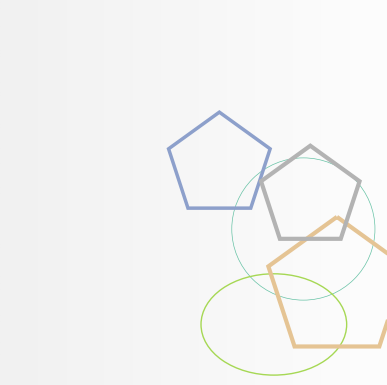[{"shape": "circle", "thickness": 0.5, "radius": 0.92, "center": [0.783, 0.405]}, {"shape": "pentagon", "thickness": 2.5, "radius": 0.69, "center": [0.566, 0.571]}, {"shape": "oval", "thickness": 1, "radius": 0.94, "center": [0.707, 0.157]}, {"shape": "pentagon", "thickness": 3, "radius": 0.93, "center": [0.87, 0.251]}, {"shape": "pentagon", "thickness": 3, "radius": 0.67, "center": [0.801, 0.488]}]